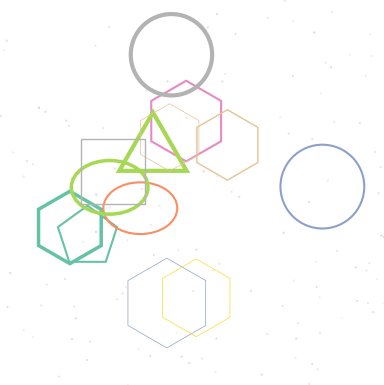[{"shape": "pentagon", "thickness": 1.5, "radius": 0.4, "center": [0.227, 0.385]}, {"shape": "hexagon", "thickness": 2.5, "radius": 0.47, "center": [0.182, 0.409]}, {"shape": "oval", "thickness": 1.5, "radius": 0.48, "center": [0.364, 0.459]}, {"shape": "circle", "thickness": 1.5, "radius": 0.54, "center": [0.837, 0.515]}, {"shape": "hexagon", "thickness": 0.5, "radius": 0.58, "center": [0.433, 0.213]}, {"shape": "hexagon", "thickness": 1.5, "radius": 0.52, "center": [0.484, 0.686]}, {"shape": "triangle", "thickness": 3, "radius": 0.51, "center": [0.397, 0.607]}, {"shape": "oval", "thickness": 2.5, "radius": 0.5, "center": [0.285, 0.513]}, {"shape": "hexagon", "thickness": 0.5, "radius": 0.5, "center": [0.51, 0.226]}, {"shape": "hexagon", "thickness": 0.5, "radius": 0.44, "center": [0.441, 0.643]}, {"shape": "hexagon", "thickness": 1, "radius": 0.46, "center": [0.591, 0.624]}, {"shape": "circle", "thickness": 3, "radius": 0.53, "center": [0.445, 0.858]}, {"shape": "square", "thickness": 1, "radius": 0.42, "center": [0.294, 0.555]}]